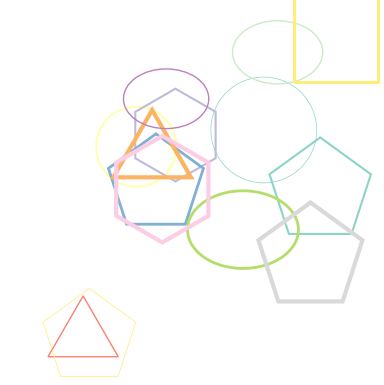[{"shape": "pentagon", "thickness": 1.5, "radius": 0.69, "center": [0.832, 0.504]}, {"shape": "circle", "thickness": 0.5, "radius": 0.69, "center": [0.685, 0.662]}, {"shape": "circle", "thickness": 1.5, "radius": 0.52, "center": [0.354, 0.619]}, {"shape": "hexagon", "thickness": 1.5, "radius": 0.6, "center": [0.456, 0.649]}, {"shape": "triangle", "thickness": 1, "radius": 0.53, "center": [0.216, 0.126]}, {"shape": "pentagon", "thickness": 2, "radius": 0.65, "center": [0.405, 0.523]}, {"shape": "triangle", "thickness": 3, "radius": 0.58, "center": [0.395, 0.598]}, {"shape": "oval", "thickness": 2, "radius": 0.72, "center": [0.631, 0.404]}, {"shape": "hexagon", "thickness": 3, "radius": 0.69, "center": [0.422, 0.509]}, {"shape": "pentagon", "thickness": 3, "radius": 0.71, "center": [0.806, 0.332]}, {"shape": "oval", "thickness": 1, "radius": 0.55, "center": [0.432, 0.743]}, {"shape": "oval", "thickness": 1, "radius": 0.59, "center": [0.721, 0.864]}, {"shape": "pentagon", "thickness": 0.5, "radius": 0.63, "center": [0.232, 0.124]}, {"shape": "square", "thickness": 2, "radius": 0.54, "center": [0.872, 0.895]}]